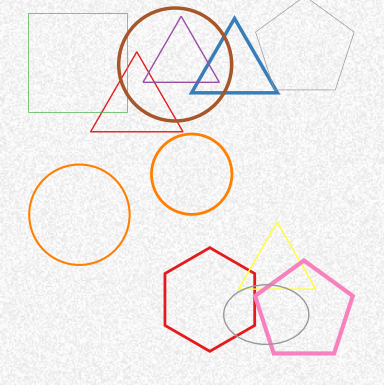[{"shape": "triangle", "thickness": 1, "radius": 0.69, "center": [0.355, 0.727]}, {"shape": "hexagon", "thickness": 2, "radius": 0.67, "center": [0.545, 0.222]}, {"shape": "triangle", "thickness": 2.5, "radius": 0.64, "center": [0.609, 0.823]}, {"shape": "square", "thickness": 0.5, "radius": 0.65, "center": [0.202, 0.838]}, {"shape": "triangle", "thickness": 1, "radius": 0.57, "center": [0.471, 0.843]}, {"shape": "circle", "thickness": 2, "radius": 0.52, "center": [0.498, 0.547]}, {"shape": "circle", "thickness": 1.5, "radius": 0.65, "center": [0.206, 0.442]}, {"shape": "triangle", "thickness": 1, "radius": 0.58, "center": [0.72, 0.307]}, {"shape": "circle", "thickness": 2.5, "radius": 0.73, "center": [0.455, 0.832]}, {"shape": "pentagon", "thickness": 3, "radius": 0.67, "center": [0.789, 0.19]}, {"shape": "pentagon", "thickness": 0.5, "radius": 0.67, "center": [0.792, 0.875]}, {"shape": "oval", "thickness": 1, "radius": 0.55, "center": [0.692, 0.183]}]